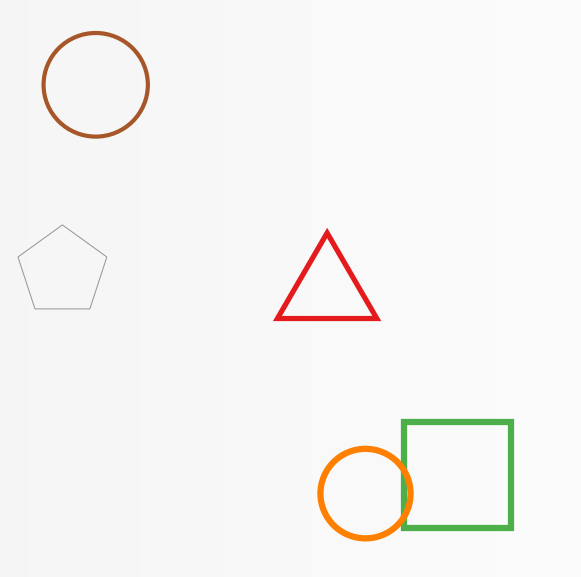[{"shape": "triangle", "thickness": 2.5, "radius": 0.49, "center": [0.563, 0.497]}, {"shape": "square", "thickness": 3, "radius": 0.46, "center": [0.787, 0.177]}, {"shape": "circle", "thickness": 3, "radius": 0.39, "center": [0.629, 0.144]}, {"shape": "circle", "thickness": 2, "radius": 0.45, "center": [0.165, 0.852]}, {"shape": "pentagon", "thickness": 0.5, "radius": 0.4, "center": [0.107, 0.529]}]